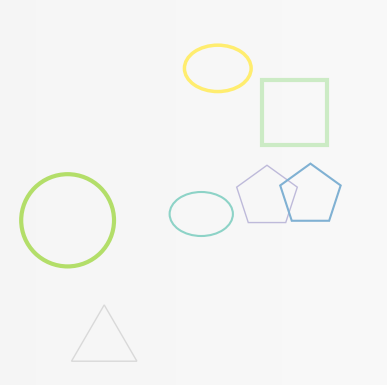[{"shape": "oval", "thickness": 1.5, "radius": 0.41, "center": [0.519, 0.444]}, {"shape": "pentagon", "thickness": 1, "radius": 0.41, "center": [0.689, 0.488]}, {"shape": "pentagon", "thickness": 1.5, "radius": 0.41, "center": [0.801, 0.493]}, {"shape": "circle", "thickness": 3, "radius": 0.6, "center": [0.174, 0.428]}, {"shape": "triangle", "thickness": 1, "radius": 0.49, "center": [0.269, 0.111]}, {"shape": "square", "thickness": 3, "radius": 0.42, "center": [0.76, 0.708]}, {"shape": "oval", "thickness": 2.5, "radius": 0.43, "center": [0.562, 0.822]}]